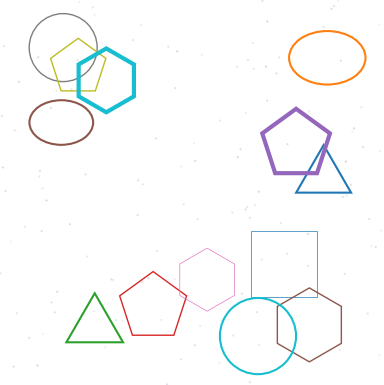[{"shape": "square", "thickness": 0.5, "radius": 0.43, "center": [0.737, 0.314]}, {"shape": "triangle", "thickness": 1.5, "radius": 0.41, "center": [0.841, 0.541]}, {"shape": "oval", "thickness": 1.5, "radius": 0.5, "center": [0.85, 0.85]}, {"shape": "triangle", "thickness": 1.5, "radius": 0.42, "center": [0.246, 0.153]}, {"shape": "pentagon", "thickness": 1, "radius": 0.46, "center": [0.398, 0.203]}, {"shape": "pentagon", "thickness": 3, "radius": 0.46, "center": [0.769, 0.625]}, {"shape": "oval", "thickness": 1.5, "radius": 0.41, "center": [0.159, 0.682]}, {"shape": "hexagon", "thickness": 1, "radius": 0.48, "center": [0.803, 0.156]}, {"shape": "hexagon", "thickness": 0.5, "radius": 0.41, "center": [0.538, 0.274]}, {"shape": "circle", "thickness": 1, "radius": 0.44, "center": [0.164, 0.876]}, {"shape": "pentagon", "thickness": 1, "radius": 0.38, "center": [0.203, 0.825]}, {"shape": "circle", "thickness": 1.5, "radius": 0.49, "center": [0.67, 0.127]}, {"shape": "hexagon", "thickness": 3, "radius": 0.41, "center": [0.276, 0.791]}]